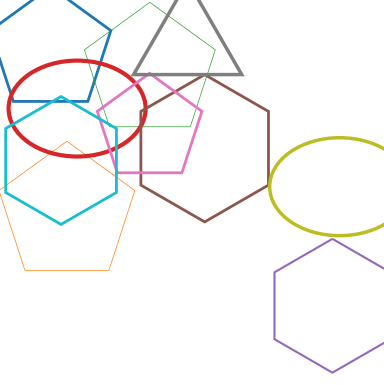[{"shape": "pentagon", "thickness": 2, "radius": 0.82, "center": [0.131, 0.87]}, {"shape": "pentagon", "thickness": 0.5, "radius": 0.93, "center": [0.174, 0.448]}, {"shape": "pentagon", "thickness": 0.5, "radius": 0.89, "center": [0.389, 0.815]}, {"shape": "oval", "thickness": 3, "radius": 0.89, "center": [0.2, 0.718]}, {"shape": "hexagon", "thickness": 1.5, "radius": 0.87, "center": [0.863, 0.206]}, {"shape": "hexagon", "thickness": 2, "radius": 0.96, "center": [0.532, 0.615]}, {"shape": "pentagon", "thickness": 2, "radius": 0.71, "center": [0.389, 0.667]}, {"shape": "triangle", "thickness": 2.5, "radius": 0.81, "center": [0.487, 0.887]}, {"shape": "oval", "thickness": 2.5, "radius": 0.91, "center": [0.882, 0.515]}, {"shape": "hexagon", "thickness": 2, "radius": 0.83, "center": [0.159, 0.583]}]